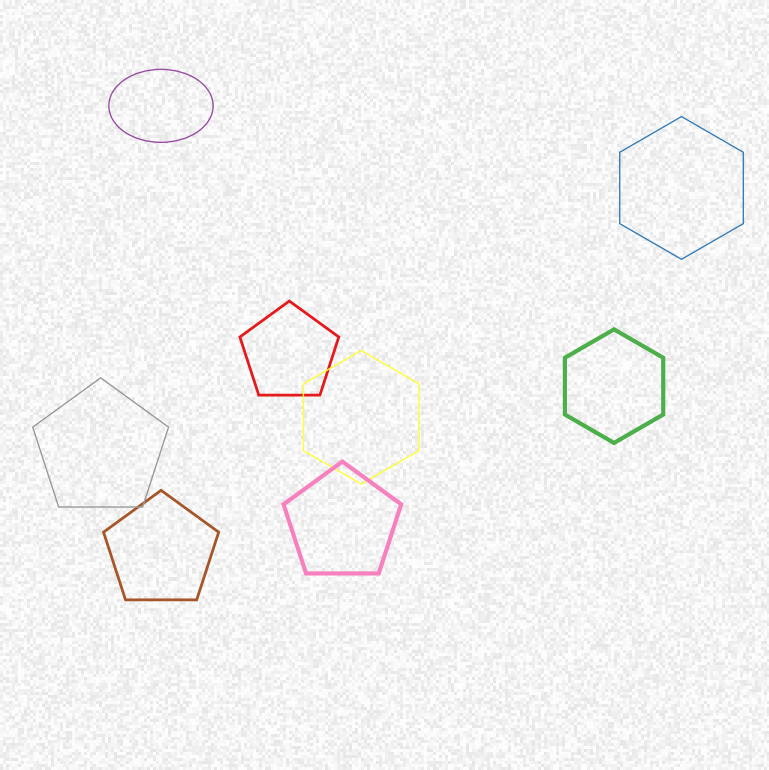[{"shape": "pentagon", "thickness": 1, "radius": 0.34, "center": [0.376, 0.541]}, {"shape": "hexagon", "thickness": 0.5, "radius": 0.46, "center": [0.885, 0.756]}, {"shape": "hexagon", "thickness": 1.5, "radius": 0.37, "center": [0.797, 0.499]}, {"shape": "oval", "thickness": 0.5, "radius": 0.34, "center": [0.209, 0.863]}, {"shape": "hexagon", "thickness": 0.5, "radius": 0.43, "center": [0.469, 0.458]}, {"shape": "pentagon", "thickness": 1, "radius": 0.39, "center": [0.209, 0.285]}, {"shape": "pentagon", "thickness": 1.5, "radius": 0.4, "center": [0.445, 0.32]}, {"shape": "pentagon", "thickness": 0.5, "radius": 0.46, "center": [0.131, 0.417]}]